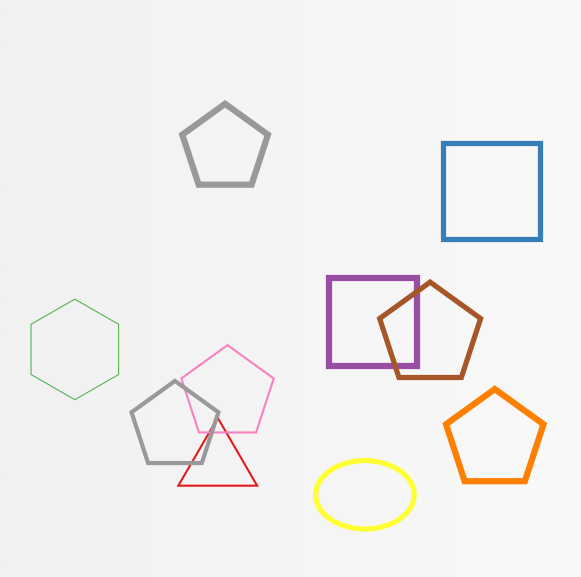[{"shape": "triangle", "thickness": 1, "radius": 0.39, "center": [0.375, 0.197]}, {"shape": "square", "thickness": 2.5, "radius": 0.42, "center": [0.845, 0.669]}, {"shape": "hexagon", "thickness": 0.5, "radius": 0.44, "center": [0.129, 0.394]}, {"shape": "square", "thickness": 3, "radius": 0.38, "center": [0.642, 0.442]}, {"shape": "pentagon", "thickness": 3, "radius": 0.44, "center": [0.851, 0.237]}, {"shape": "oval", "thickness": 2.5, "radius": 0.42, "center": [0.628, 0.142]}, {"shape": "pentagon", "thickness": 2.5, "radius": 0.46, "center": [0.74, 0.419]}, {"shape": "pentagon", "thickness": 1, "radius": 0.42, "center": [0.391, 0.318]}, {"shape": "pentagon", "thickness": 2, "radius": 0.39, "center": [0.301, 0.261]}, {"shape": "pentagon", "thickness": 3, "radius": 0.39, "center": [0.387, 0.742]}]